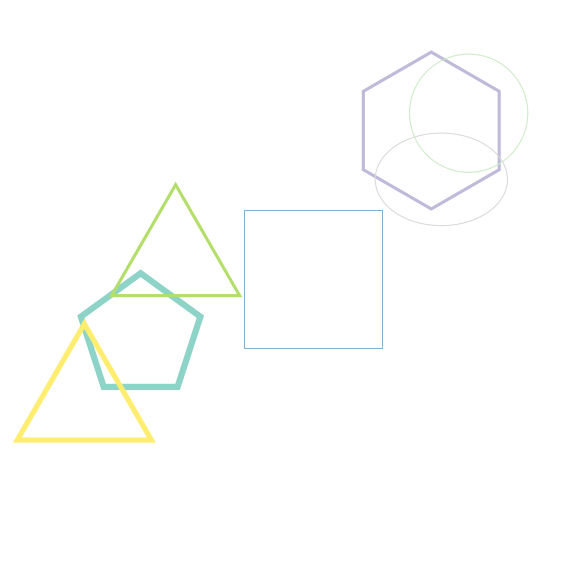[{"shape": "pentagon", "thickness": 3, "radius": 0.54, "center": [0.244, 0.417]}, {"shape": "hexagon", "thickness": 1.5, "radius": 0.68, "center": [0.747, 0.773]}, {"shape": "square", "thickness": 0.5, "radius": 0.6, "center": [0.542, 0.515]}, {"shape": "triangle", "thickness": 1.5, "radius": 0.64, "center": [0.304, 0.551]}, {"shape": "oval", "thickness": 0.5, "radius": 0.57, "center": [0.764, 0.689]}, {"shape": "circle", "thickness": 0.5, "radius": 0.51, "center": [0.812, 0.803]}, {"shape": "triangle", "thickness": 2.5, "radius": 0.67, "center": [0.146, 0.304]}]